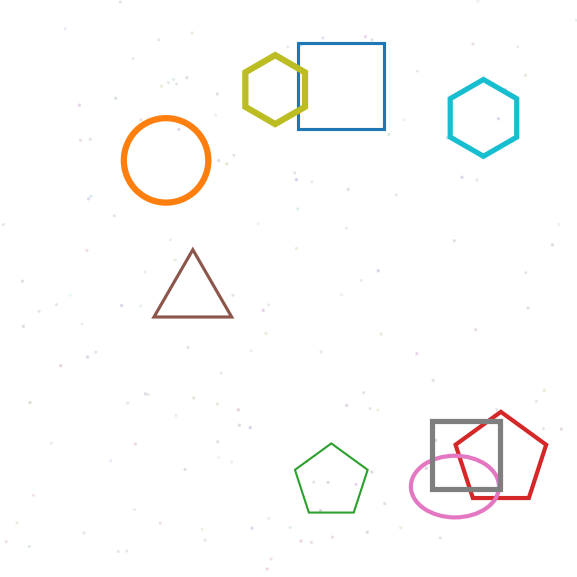[{"shape": "square", "thickness": 1.5, "radius": 0.37, "center": [0.591, 0.849]}, {"shape": "circle", "thickness": 3, "radius": 0.37, "center": [0.288, 0.721]}, {"shape": "pentagon", "thickness": 1, "radius": 0.33, "center": [0.574, 0.165]}, {"shape": "pentagon", "thickness": 2, "radius": 0.41, "center": [0.867, 0.203]}, {"shape": "triangle", "thickness": 1.5, "radius": 0.39, "center": [0.334, 0.489]}, {"shape": "oval", "thickness": 2, "radius": 0.38, "center": [0.788, 0.157]}, {"shape": "square", "thickness": 2.5, "radius": 0.29, "center": [0.807, 0.211]}, {"shape": "hexagon", "thickness": 3, "radius": 0.3, "center": [0.477, 0.844]}, {"shape": "hexagon", "thickness": 2.5, "radius": 0.33, "center": [0.837, 0.795]}]